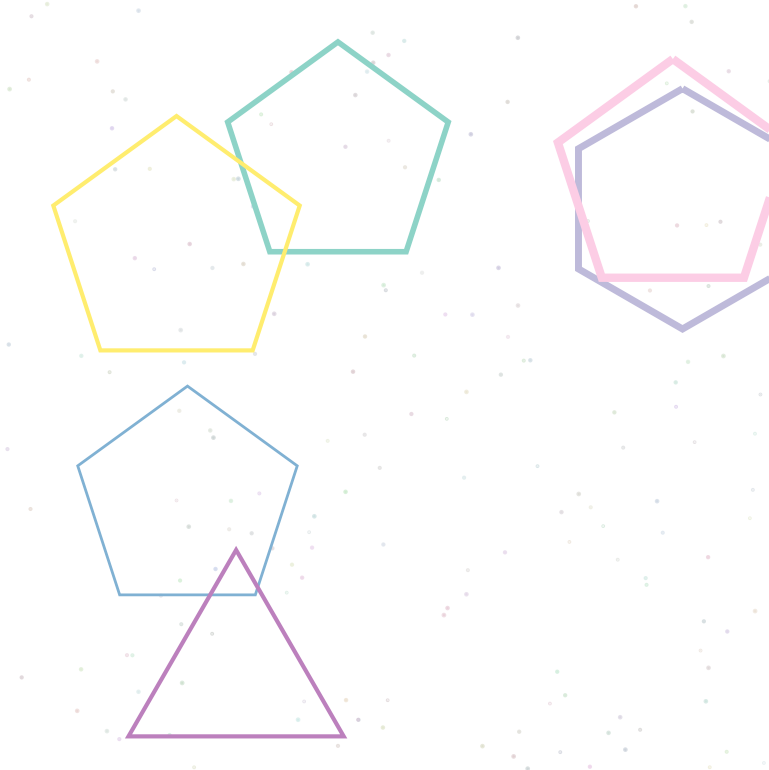[{"shape": "pentagon", "thickness": 2, "radius": 0.75, "center": [0.439, 0.795]}, {"shape": "hexagon", "thickness": 2.5, "radius": 0.78, "center": [0.886, 0.729]}, {"shape": "pentagon", "thickness": 1, "radius": 0.75, "center": [0.243, 0.349]}, {"shape": "pentagon", "thickness": 3, "radius": 0.79, "center": [0.874, 0.766]}, {"shape": "triangle", "thickness": 1.5, "radius": 0.81, "center": [0.307, 0.124]}, {"shape": "pentagon", "thickness": 1.5, "radius": 0.84, "center": [0.229, 0.681]}]